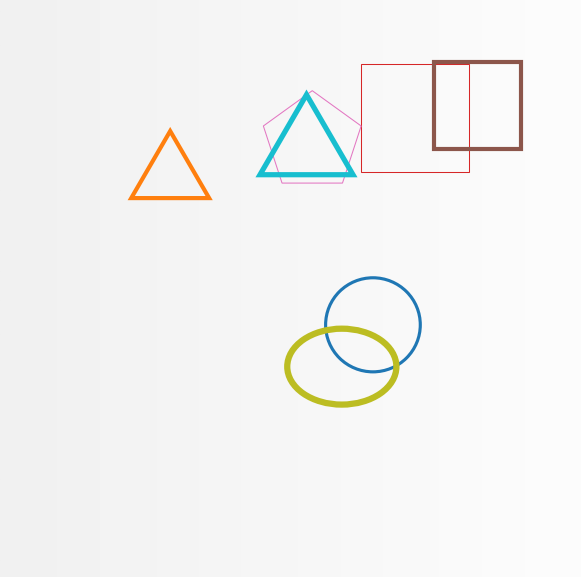[{"shape": "circle", "thickness": 1.5, "radius": 0.41, "center": [0.642, 0.437]}, {"shape": "triangle", "thickness": 2, "radius": 0.39, "center": [0.293, 0.695]}, {"shape": "square", "thickness": 0.5, "radius": 0.47, "center": [0.714, 0.795]}, {"shape": "square", "thickness": 2, "radius": 0.37, "center": [0.821, 0.816]}, {"shape": "pentagon", "thickness": 0.5, "radius": 0.44, "center": [0.537, 0.754]}, {"shape": "oval", "thickness": 3, "radius": 0.47, "center": [0.588, 0.364]}, {"shape": "triangle", "thickness": 2.5, "radius": 0.46, "center": [0.527, 0.743]}]